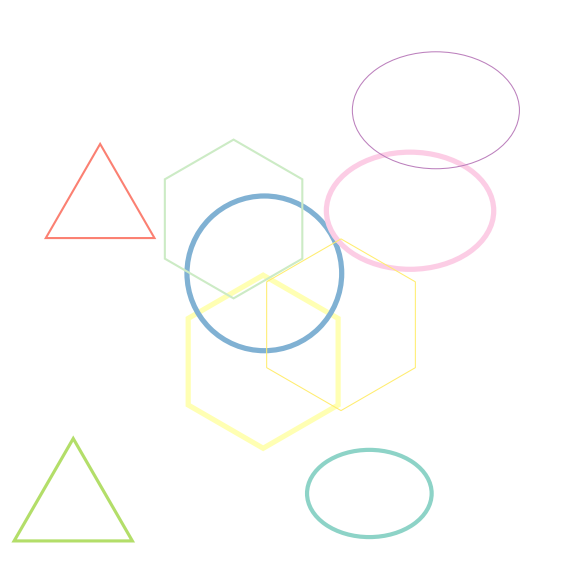[{"shape": "oval", "thickness": 2, "radius": 0.54, "center": [0.64, 0.145]}, {"shape": "hexagon", "thickness": 2.5, "radius": 0.75, "center": [0.456, 0.373]}, {"shape": "triangle", "thickness": 1, "radius": 0.54, "center": [0.173, 0.641]}, {"shape": "circle", "thickness": 2.5, "radius": 0.67, "center": [0.458, 0.526]}, {"shape": "triangle", "thickness": 1.5, "radius": 0.59, "center": [0.127, 0.122]}, {"shape": "oval", "thickness": 2.5, "radius": 0.72, "center": [0.71, 0.634]}, {"shape": "oval", "thickness": 0.5, "radius": 0.72, "center": [0.755, 0.808]}, {"shape": "hexagon", "thickness": 1, "radius": 0.69, "center": [0.404, 0.62]}, {"shape": "hexagon", "thickness": 0.5, "radius": 0.74, "center": [0.59, 0.437]}]